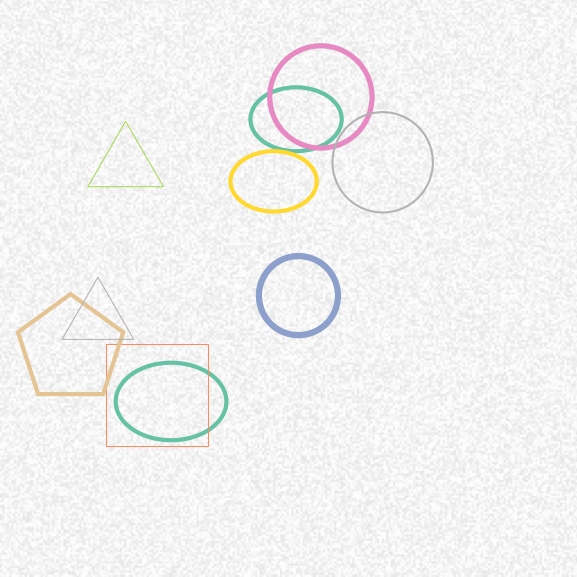[{"shape": "oval", "thickness": 2, "radius": 0.4, "center": [0.513, 0.793]}, {"shape": "oval", "thickness": 2, "radius": 0.48, "center": [0.296, 0.304]}, {"shape": "square", "thickness": 0.5, "radius": 0.44, "center": [0.272, 0.315]}, {"shape": "circle", "thickness": 3, "radius": 0.34, "center": [0.517, 0.487]}, {"shape": "circle", "thickness": 2.5, "radius": 0.44, "center": [0.556, 0.831]}, {"shape": "triangle", "thickness": 0.5, "radius": 0.38, "center": [0.218, 0.714]}, {"shape": "oval", "thickness": 2, "radius": 0.37, "center": [0.474, 0.685]}, {"shape": "pentagon", "thickness": 2, "radius": 0.48, "center": [0.122, 0.394]}, {"shape": "triangle", "thickness": 0.5, "radius": 0.36, "center": [0.17, 0.447]}, {"shape": "circle", "thickness": 1, "radius": 0.43, "center": [0.663, 0.718]}]